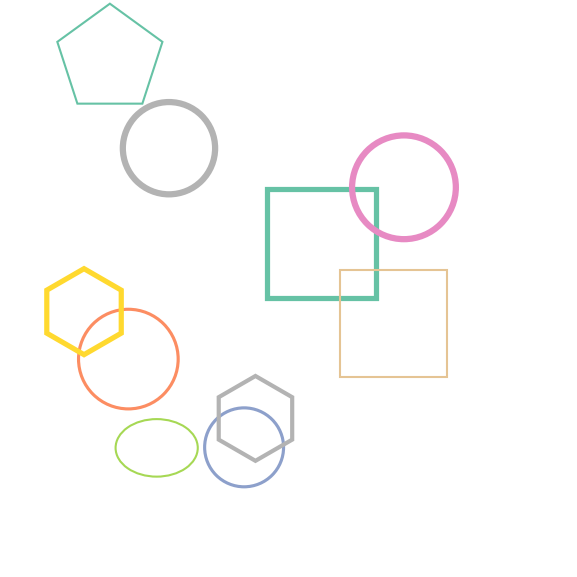[{"shape": "pentagon", "thickness": 1, "radius": 0.48, "center": [0.19, 0.897]}, {"shape": "square", "thickness": 2.5, "radius": 0.47, "center": [0.556, 0.577]}, {"shape": "circle", "thickness": 1.5, "radius": 0.43, "center": [0.222, 0.377]}, {"shape": "circle", "thickness": 1.5, "radius": 0.34, "center": [0.423, 0.225]}, {"shape": "circle", "thickness": 3, "radius": 0.45, "center": [0.7, 0.675]}, {"shape": "oval", "thickness": 1, "radius": 0.36, "center": [0.271, 0.224]}, {"shape": "hexagon", "thickness": 2.5, "radius": 0.37, "center": [0.145, 0.459]}, {"shape": "square", "thickness": 1, "radius": 0.46, "center": [0.682, 0.439]}, {"shape": "circle", "thickness": 3, "radius": 0.4, "center": [0.293, 0.743]}, {"shape": "hexagon", "thickness": 2, "radius": 0.37, "center": [0.442, 0.275]}]